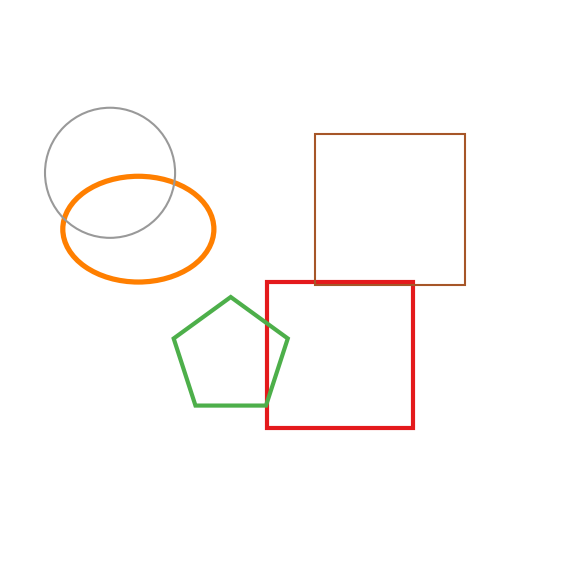[{"shape": "square", "thickness": 2, "radius": 0.63, "center": [0.589, 0.385]}, {"shape": "pentagon", "thickness": 2, "radius": 0.52, "center": [0.4, 0.381]}, {"shape": "oval", "thickness": 2.5, "radius": 0.65, "center": [0.24, 0.602]}, {"shape": "square", "thickness": 1, "radius": 0.65, "center": [0.676, 0.636]}, {"shape": "circle", "thickness": 1, "radius": 0.56, "center": [0.191, 0.7]}]